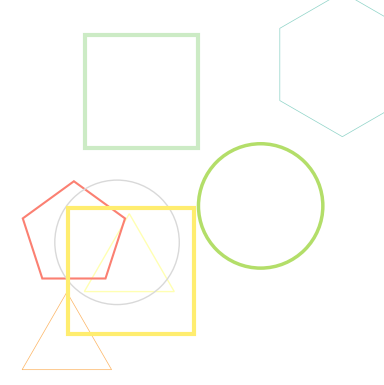[{"shape": "hexagon", "thickness": 0.5, "radius": 0.94, "center": [0.889, 0.833]}, {"shape": "triangle", "thickness": 1, "radius": 0.67, "center": [0.336, 0.31]}, {"shape": "pentagon", "thickness": 1.5, "radius": 0.7, "center": [0.192, 0.39]}, {"shape": "triangle", "thickness": 0.5, "radius": 0.67, "center": [0.174, 0.107]}, {"shape": "circle", "thickness": 2.5, "radius": 0.81, "center": [0.677, 0.465]}, {"shape": "circle", "thickness": 1, "radius": 0.81, "center": [0.304, 0.371]}, {"shape": "square", "thickness": 3, "radius": 0.74, "center": [0.368, 0.763]}, {"shape": "square", "thickness": 3, "radius": 0.82, "center": [0.341, 0.297]}]